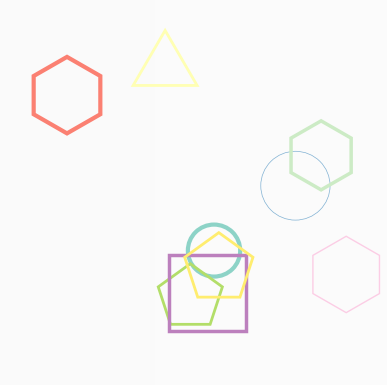[{"shape": "circle", "thickness": 3, "radius": 0.34, "center": [0.552, 0.349]}, {"shape": "triangle", "thickness": 2, "radius": 0.48, "center": [0.426, 0.826]}, {"shape": "hexagon", "thickness": 3, "radius": 0.5, "center": [0.173, 0.753]}, {"shape": "circle", "thickness": 0.5, "radius": 0.45, "center": [0.762, 0.518]}, {"shape": "pentagon", "thickness": 2, "radius": 0.44, "center": [0.491, 0.228]}, {"shape": "hexagon", "thickness": 1, "radius": 0.5, "center": [0.893, 0.287]}, {"shape": "square", "thickness": 2.5, "radius": 0.5, "center": [0.535, 0.239]}, {"shape": "hexagon", "thickness": 2.5, "radius": 0.45, "center": [0.829, 0.596]}, {"shape": "pentagon", "thickness": 2, "radius": 0.46, "center": [0.565, 0.303]}]